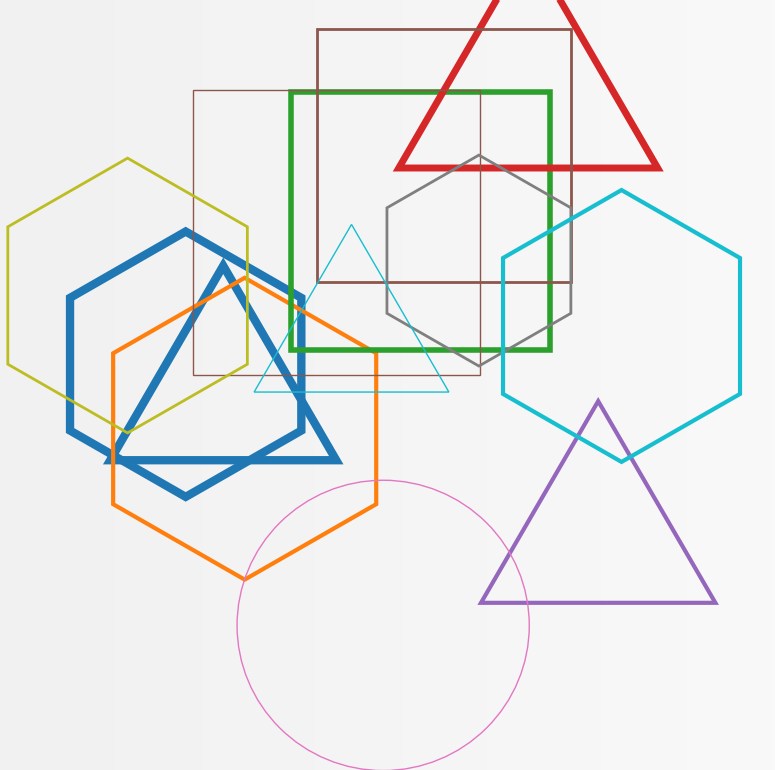[{"shape": "hexagon", "thickness": 3, "radius": 0.86, "center": [0.24, 0.527]}, {"shape": "triangle", "thickness": 3, "radius": 0.84, "center": [0.288, 0.486]}, {"shape": "hexagon", "thickness": 1.5, "radius": 0.98, "center": [0.316, 0.443]}, {"shape": "square", "thickness": 2, "radius": 0.83, "center": [0.542, 0.713]}, {"shape": "triangle", "thickness": 2.5, "radius": 0.96, "center": [0.682, 0.878]}, {"shape": "triangle", "thickness": 1.5, "radius": 0.87, "center": [0.772, 0.304]}, {"shape": "square", "thickness": 1, "radius": 0.82, "center": [0.573, 0.798]}, {"shape": "square", "thickness": 0.5, "radius": 0.92, "center": [0.435, 0.698]}, {"shape": "circle", "thickness": 0.5, "radius": 0.94, "center": [0.494, 0.188]}, {"shape": "hexagon", "thickness": 1, "radius": 0.69, "center": [0.618, 0.662]}, {"shape": "hexagon", "thickness": 1, "radius": 0.89, "center": [0.165, 0.616]}, {"shape": "hexagon", "thickness": 1.5, "radius": 0.88, "center": [0.802, 0.577]}, {"shape": "triangle", "thickness": 0.5, "radius": 0.73, "center": [0.454, 0.563]}]